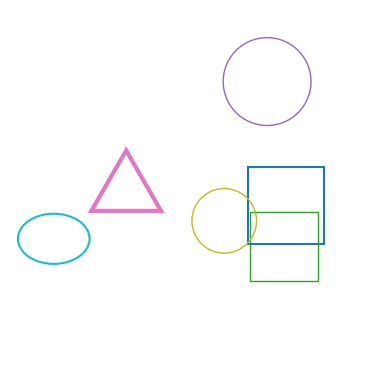[{"shape": "square", "thickness": 1.5, "radius": 0.5, "center": [0.743, 0.466]}, {"shape": "square", "thickness": 1, "radius": 0.45, "center": [0.737, 0.359]}, {"shape": "circle", "thickness": 1, "radius": 0.57, "center": [0.694, 0.788]}, {"shape": "triangle", "thickness": 3, "radius": 0.52, "center": [0.328, 0.505]}, {"shape": "circle", "thickness": 1, "radius": 0.42, "center": [0.582, 0.426]}, {"shape": "oval", "thickness": 1.5, "radius": 0.47, "center": [0.14, 0.38]}]